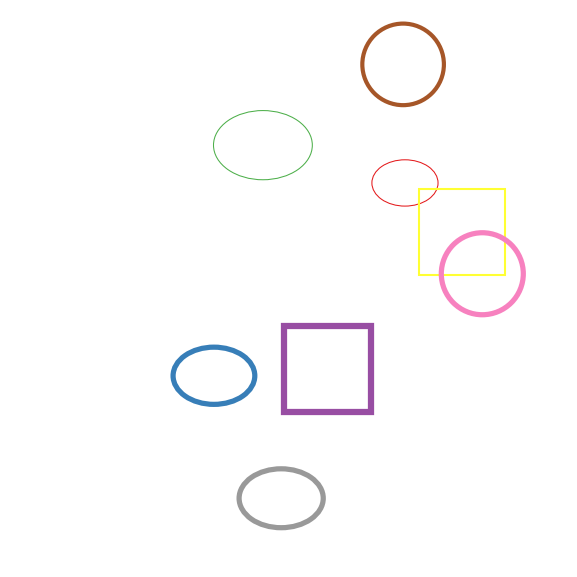[{"shape": "oval", "thickness": 0.5, "radius": 0.29, "center": [0.701, 0.682]}, {"shape": "oval", "thickness": 2.5, "radius": 0.35, "center": [0.37, 0.348]}, {"shape": "oval", "thickness": 0.5, "radius": 0.43, "center": [0.455, 0.748]}, {"shape": "square", "thickness": 3, "radius": 0.37, "center": [0.568, 0.36]}, {"shape": "square", "thickness": 1, "radius": 0.37, "center": [0.799, 0.597]}, {"shape": "circle", "thickness": 2, "radius": 0.35, "center": [0.698, 0.888]}, {"shape": "circle", "thickness": 2.5, "radius": 0.35, "center": [0.835, 0.525]}, {"shape": "oval", "thickness": 2.5, "radius": 0.36, "center": [0.487, 0.136]}]